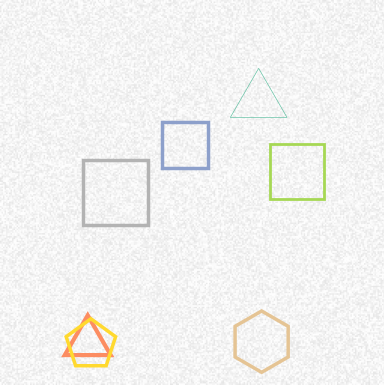[{"shape": "triangle", "thickness": 0.5, "radius": 0.43, "center": [0.672, 0.737]}, {"shape": "triangle", "thickness": 3, "radius": 0.34, "center": [0.228, 0.112]}, {"shape": "square", "thickness": 2.5, "radius": 0.3, "center": [0.48, 0.622]}, {"shape": "square", "thickness": 2, "radius": 0.36, "center": [0.771, 0.554]}, {"shape": "pentagon", "thickness": 2.5, "radius": 0.34, "center": [0.236, 0.105]}, {"shape": "hexagon", "thickness": 2.5, "radius": 0.4, "center": [0.68, 0.113]}, {"shape": "square", "thickness": 2.5, "radius": 0.42, "center": [0.3, 0.501]}]